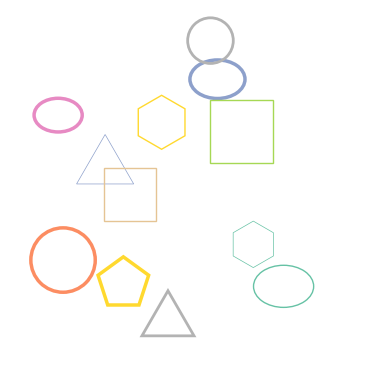[{"shape": "hexagon", "thickness": 0.5, "radius": 0.3, "center": [0.658, 0.365]}, {"shape": "oval", "thickness": 1, "radius": 0.39, "center": [0.737, 0.256]}, {"shape": "circle", "thickness": 2.5, "radius": 0.42, "center": [0.164, 0.325]}, {"shape": "oval", "thickness": 2.5, "radius": 0.36, "center": [0.565, 0.794]}, {"shape": "triangle", "thickness": 0.5, "radius": 0.43, "center": [0.273, 0.565]}, {"shape": "oval", "thickness": 2.5, "radius": 0.31, "center": [0.151, 0.701]}, {"shape": "square", "thickness": 1, "radius": 0.41, "center": [0.626, 0.659]}, {"shape": "hexagon", "thickness": 1, "radius": 0.35, "center": [0.42, 0.682]}, {"shape": "pentagon", "thickness": 2.5, "radius": 0.35, "center": [0.32, 0.264]}, {"shape": "square", "thickness": 1, "radius": 0.34, "center": [0.338, 0.494]}, {"shape": "triangle", "thickness": 2, "radius": 0.39, "center": [0.436, 0.167]}, {"shape": "circle", "thickness": 2, "radius": 0.3, "center": [0.547, 0.894]}]